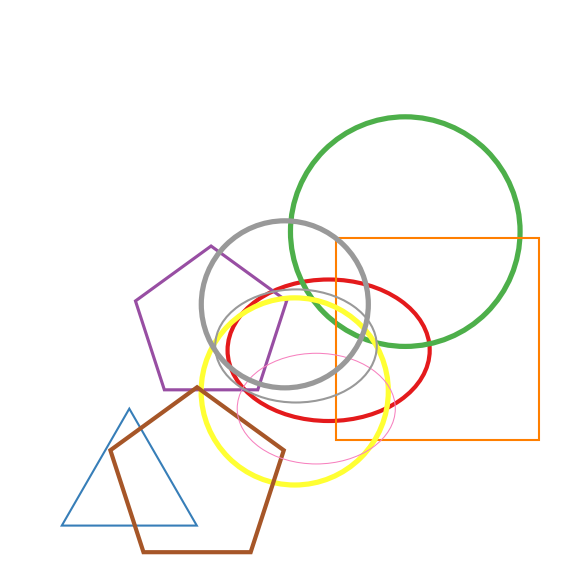[{"shape": "oval", "thickness": 2, "radius": 0.88, "center": [0.569, 0.393]}, {"shape": "triangle", "thickness": 1, "radius": 0.67, "center": [0.224, 0.157]}, {"shape": "circle", "thickness": 2.5, "radius": 0.99, "center": [0.702, 0.598]}, {"shape": "pentagon", "thickness": 1.5, "radius": 0.69, "center": [0.365, 0.435]}, {"shape": "square", "thickness": 1, "radius": 0.88, "center": [0.757, 0.412]}, {"shape": "circle", "thickness": 2.5, "radius": 0.81, "center": [0.51, 0.321]}, {"shape": "pentagon", "thickness": 2, "radius": 0.79, "center": [0.341, 0.171]}, {"shape": "oval", "thickness": 0.5, "radius": 0.68, "center": [0.548, 0.292]}, {"shape": "oval", "thickness": 1, "radius": 0.7, "center": [0.513, 0.4]}, {"shape": "circle", "thickness": 2.5, "radius": 0.72, "center": [0.493, 0.472]}]